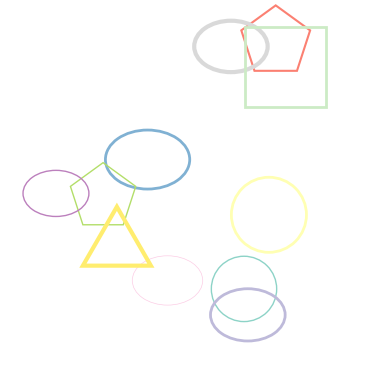[{"shape": "circle", "thickness": 1, "radius": 0.42, "center": [0.634, 0.25]}, {"shape": "circle", "thickness": 2, "radius": 0.49, "center": [0.698, 0.442]}, {"shape": "oval", "thickness": 2, "radius": 0.48, "center": [0.644, 0.182]}, {"shape": "pentagon", "thickness": 1.5, "radius": 0.47, "center": [0.716, 0.892]}, {"shape": "oval", "thickness": 2, "radius": 0.55, "center": [0.383, 0.586]}, {"shape": "pentagon", "thickness": 1, "radius": 0.45, "center": [0.268, 0.488]}, {"shape": "oval", "thickness": 0.5, "radius": 0.46, "center": [0.435, 0.272]}, {"shape": "oval", "thickness": 3, "radius": 0.48, "center": [0.6, 0.879]}, {"shape": "oval", "thickness": 1, "radius": 0.43, "center": [0.145, 0.498]}, {"shape": "square", "thickness": 2, "radius": 0.52, "center": [0.742, 0.826]}, {"shape": "triangle", "thickness": 3, "radius": 0.51, "center": [0.304, 0.361]}]